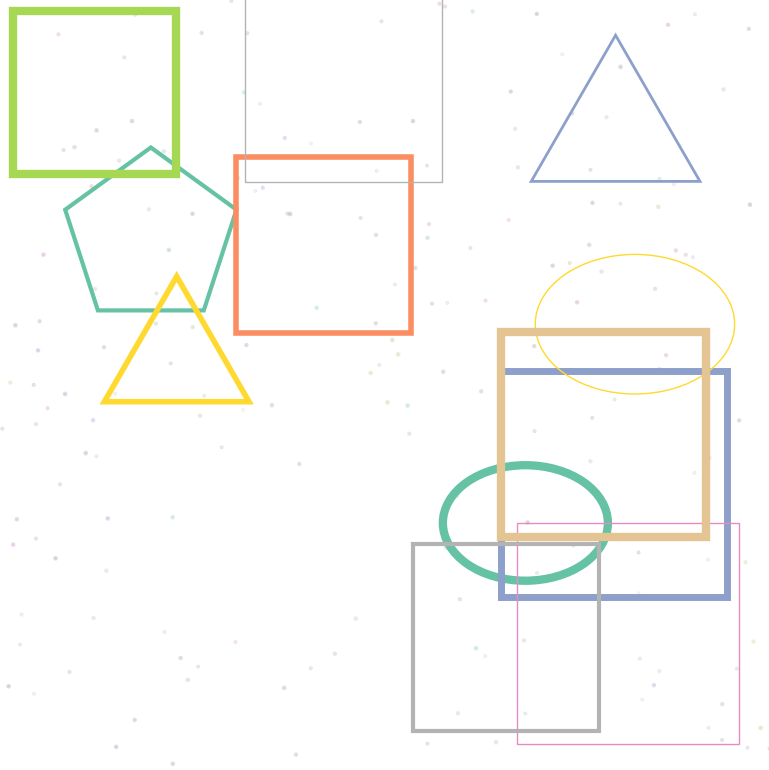[{"shape": "pentagon", "thickness": 1.5, "radius": 0.58, "center": [0.196, 0.691]}, {"shape": "oval", "thickness": 3, "radius": 0.54, "center": [0.682, 0.321]}, {"shape": "square", "thickness": 2, "radius": 0.57, "center": [0.42, 0.681]}, {"shape": "square", "thickness": 2.5, "radius": 0.74, "center": [0.798, 0.371]}, {"shape": "triangle", "thickness": 1, "radius": 0.63, "center": [0.799, 0.828]}, {"shape": "square", "thickness": 0.5, "radius": 0.72, "center": [0.816, 0.177]}, {"shape": "square", "thickness": 3, "radius": 0.53, "center": [0.122, 0.88]}, {"shape": "oval", "thickness": 0.5, "radius": 0.65, "center": [0.825, 0.579]}, {"shape": "triangle", "thickness": 2, "radius": 0.54, "center": [0.229, 0.533]}, {"shape": "square", "thickness": 3, "radius": 0.67, "center": [0.784, 0.435]}, {"shape": "square", "thickness": 0.5, "radius": 0.64, "center": [0.446, 0.891]}, {"shape": "square", "thickness": 1.5, "radius": 0.61, "center": [0.657, 0.172]}]